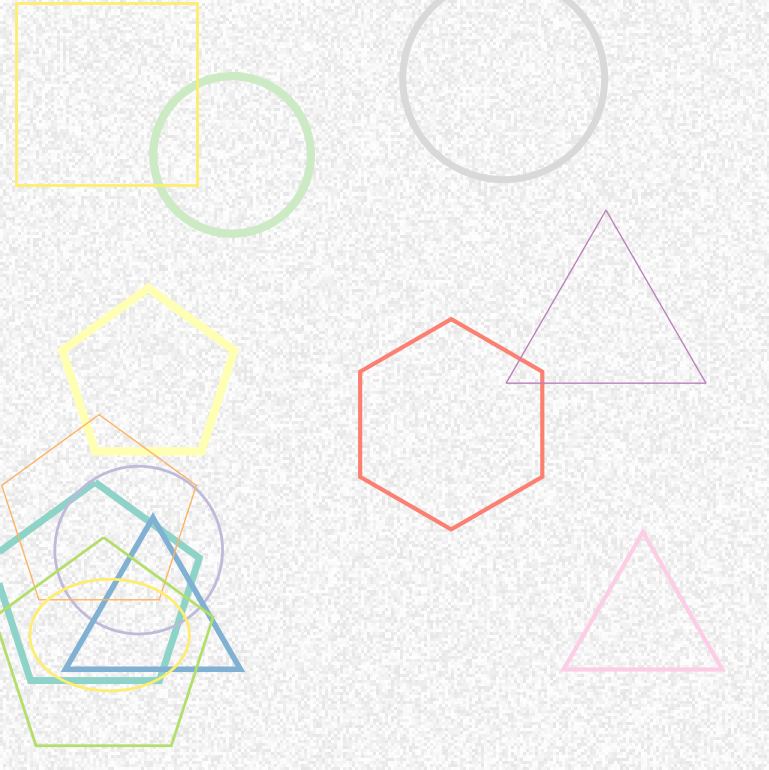[{"shape": "pentagon", "thickness": 2.5, "radius": 0.71, "center": [0.123, 0.231]}, {"shape": "pentagon", "thickness": 3, "radius": 0.59, "center": [0.193, 0.509]}, {"shape": "circle", "thickness": 1, "radius": 0.54, "center": [0.18, 0.286]}, {"shape": "hexagon", "thickness": 1.5, "radius": 0.68, "center": [0.586, 0.449]}, {"shape": "triangle", "thickness": 2, "radius": 0.66, "center": [0.199, 0.196]}, {"shape": "pentagon", "thickness": 0.5, "radius": 0.66, "center": [0.129, 0.329]}, {"shape": "pentagon", "thickness": 1, "radius": 0.75, "center": [0.135, 0.152]}, {"shape": "triangle", "thickness": 1.5, "radius": 0.6, "center": [0.835, 0.19]}, {"shape": "circle", "thickness": 2.5, "radius": 0.66, "center": [0.654, 0.898]}, {"shape": "triangle", "thickness": 0.5, "radius": 0.75, "center": [0.787, 0.577]}, {"shape": "circle", "thickness": 3, "radius": 0.51, "center": [0.301, 0.799]}, {"shape": "square", "thickness": 1, "radius": 0.59, "center": [0.138, 0.878]}, {"shape": "oval", "thickness": 1, "radius": 0.52, "center": [0.142, 0.175]}]